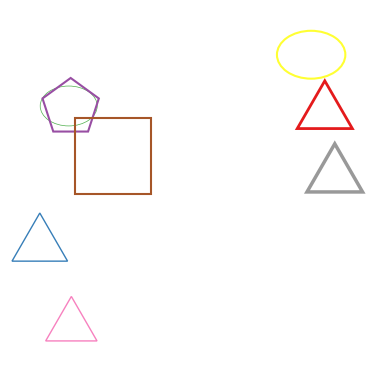[{"shape": "triangle", "thickness": 2, "radius": 0.41, "center": [0.844, 0.707]}, {"shape": "triangle", "thickness": 1, "radius": 0.42, "center": [0.103, 0.363]}, {"shape": "oval", "thickness": 0.5, "radius": 0.37, "center": [0.178, 0.725]}, {"shape": "pentagon", "thickness": 1.5, "radius": 0.38, "center": [0.184, 0.721]}, {"shape": "oval", "thickness": 1.5, "radius": 0.44, "center": [0.808, 0.858]}, {"shape": "square", "thickness": 1.5, "radius": 0.49, "center": [0.293, 0.596]}, {"shape": "triangle", "thickness": 1, "radius": 0.38, "center": [0.185, 0.153]}, {"shape": "triangle", "thickness": 2.5, "radius": 0.42, "center": [0.87, 0.543]}]